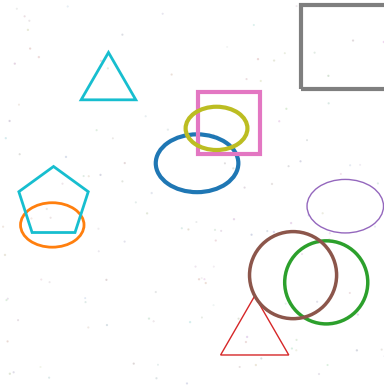[{"shape": "oval", "thickness": 3, "radius": 0.54, "center": [0.512, 0.576]}, {"shape": "oval", "thickness": 2, "radius": 0.41, "center": [0.136, 0.416]}, {"shape": "circle", "thickness": 2.5, "radius": 0.54, "center": [0.847, 0.267]}, {"shape": "triangle", "thickness": 1, "radius": 0.51, "center": [0.662, 0.129]}, {"shape": "oval", "thickness": 1, "radius": 0.5, "center": [0.897, 0.464]}, {"shape": "circle", "thickness": 2.5, "radius": 0.57, "center": [0.761, 0.285]}, {"shape": "square", "thickness": 3, "radius": 0.4, "center": [0.594, 0.681]}, {"shape": "square", "thickness": 3, "radius": 0.55, "center": [0.893, 0.878]}, {"shape": "oval", "thickness": 3, "radius": 0.4, "center": [0.562, 0.667]}, {"shape": "pentagon", "thickness": 2, "radius": 0.47, "center": [0.139, 0.473]}, {"shape": "triangle", "thickness": 2, "radius": 0.41, "center": [0.282, 0.782]}]